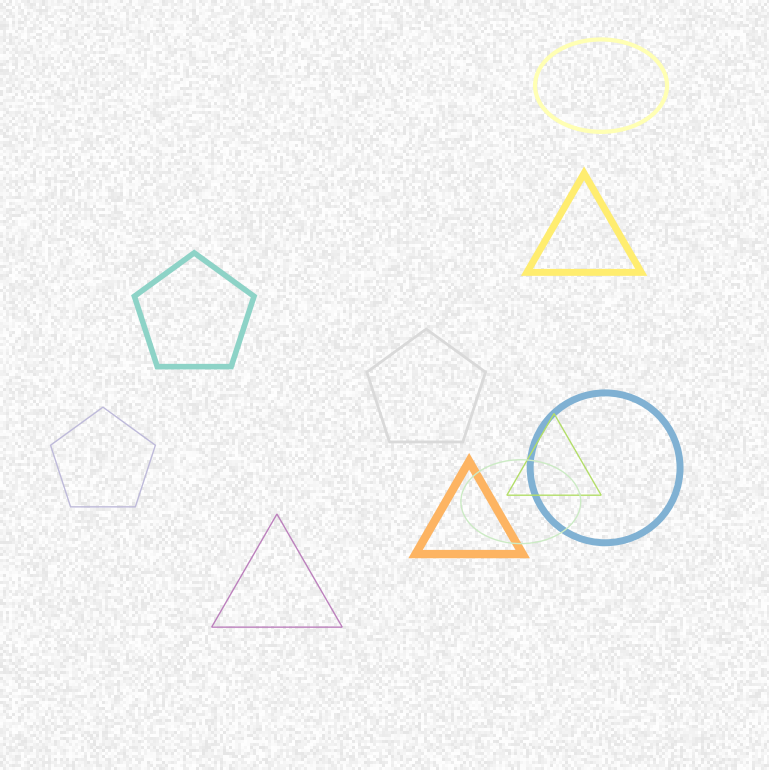[{"shape": "pentagon", "thickness": 2, "radius": 0.41, "center": [0.252, 0.59]}, {"shape": "oval", "thickness": 1.5, "radius": 0.43, "center": [0.781, 0.889]}, {"shape": "pentagon", "thickness": 0.5, "radius": 0.36, "center": [0.134, 0.4]}, {"shape": "circle", "thickness": 2.5, "radius": 0.49, "center": [0.786, 0.392]}, {"shape": "triangle", "thickness": 3, "radius": 0.4, "center": [0.609, 0.321]}, {"shape": "triangle", "thickness": 0.5, "radius": 0.35, "center": [0.72, 0.392]}, {"shape": "pentagon", "thickness": 1, "radius": 0.41, "center": [0.553, 0.492]}, {"shape": "triangle", "thickness": 0.5, "radius": 0.49, "center": [0.36, 0.234]}, {"shape": "oval", "thickness": 0.5, "radius": 0.39, "center": [0.676, 0.348]}, {"shape": "triangle", "thickness": 2.5, "radius": 0.43, "center": [0.759, 0.689]}]